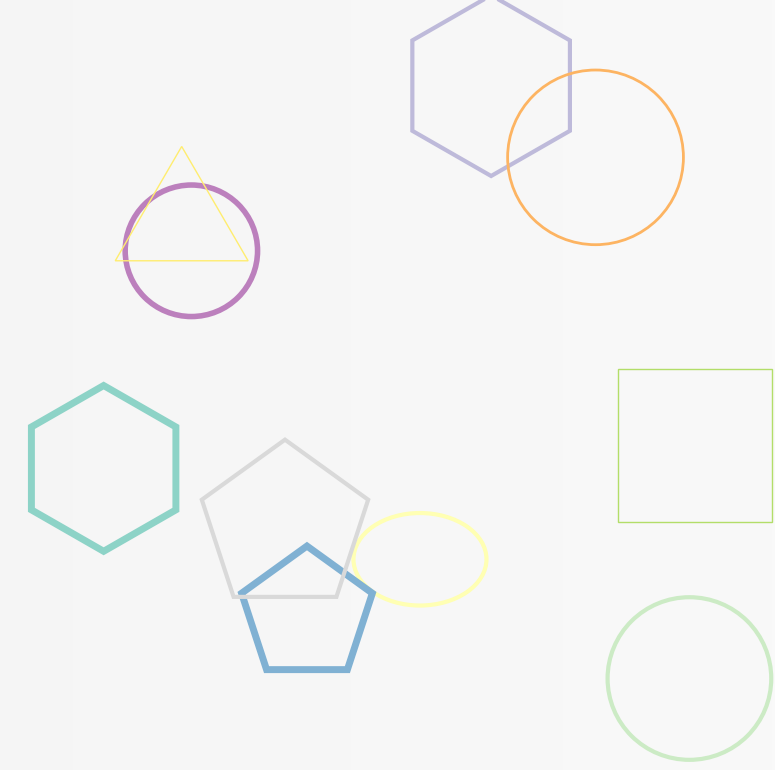[{"shape": "hexagon", "thickness": 2.5, "radius": 0.54, "center": [0.134, 0.392]}, {"shape": "oval", "thickness": 1.5, "radius": 0.43, "center": [0.542, 0.274]}, {"shape": "hexagon", "thickness": 1.5, "radius": 0.59, "center": [0.634, 0.889]}, {"shape": "pentagon", "thickness": 2.5, "radius": 0.44, "center": [0.396, 0.202]}, {"shape": "circle", "thickness": 1, "radius": 0.57, "center": [0.768, 0.796]}, {"shape": "square", "thickness": 0.5, "radius": 0.5, "center": [0.897, 0.421]}, {"shape": "pentagon", "thickness": 1.5, "radius": 0.56, "center": [0.368, 0.316]}, {"shape": "circle", "thickness": 2, "radius": 0.43, "center": [0.247, 0.674]}, {"shape": "circle", "thickness": 1.5, "radius": 0.53, "center": [0.89, 0.119]}, {"shape": "triangle", "thickness": 0.5, "radius": 0.49, "center": [0.234, 0.711]}]